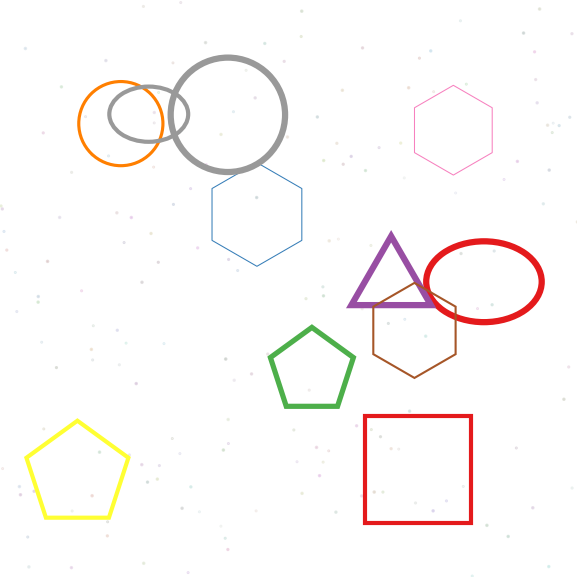[{"shape": "square", "thickness": 2, "radius": 0.46, "center": [0.724, 0.186]}, {"shape": "oval", "thickness": 3, "radius": 0.5, "center": [0.838, 0.511]}, {"shape": "hexagon", "thickness": 0.5, "radius": 0.45, "center": [0.445, 0.628]}, {"shape": "pentagon", "thickness": 2.5, "radius": 0.38, "center": [0.54, 0.357]}, {"shape": "triangle", "thickness": 3, "radius": 0.4, "center": [0.677, 0.511]}, {"shape": "circle", "thickness": 1.5, "radius": 0.36, "center": [0.209, 0.785]}, {"shape": "pentagon", "thickness": 2, "radius": 0.46, "center": [0.134, 0.178]}, {"shape": "hexagon", "thickness": 1, "radius": 0.41, "center": [0.718, 0.427]}, {"shape": "hexagon", "thickness": 0.5, "radius": 0.39, "center": [0.785, 0.774]}, {"shape": "circle", "thickness": 3, "radius": 0.5, "center": [0.395, 0.8]}, {"shape": "oval", "thickness": 2, "radius": 0.34, "center": [0.258, 0.801]}]